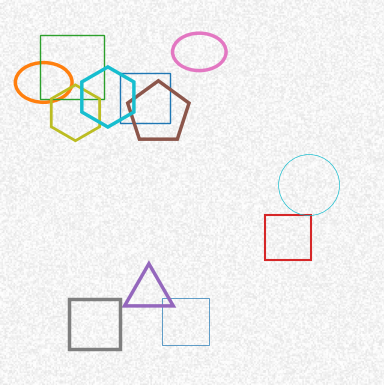[{"shape": "square", "thickness": 0.5, "radius": 0.31, "center": [0.482, 0.166]}, {"shape": "square", "thickness": 1, "radius": 0.32, "center": [0.378, 0.746]}, {"shape": "oval", "thickness": 2.5, "radius": 0.37, "center": [0.114, 0.786]}, {"shape": "square", "thickness": 1, "radius": 0.41, "center": [0.188, 0.826]}, {"shape": "square", "thickness": 1.5, "radius": 0.29, "center": [0.748, 0.383]}, {"shape": "triangle", "thickness": 2.5, "radius": 0.37, "center": [0.387, 0.242]}, {"shape": "pentagon", "thickness": 2.5, "radius": 0.42, "center": [0.411, 0.706]}, {"shape": "oval", "thickness": 2.5, "radius": 0.35, "center": [0.518, 0.865]}, {"shape": "square", "thickness": 2.5, "radius": 0.33, "center": [0.246, 0.158]}, {"shape": "hexagon", "thickness": 2, "radius": 0.36, "center": [0.196, 0.707]}, {"shape": "hexagon", "thickness": 2.5, "radius": 0.39, "center": [0.28, 0.748]}, {"shape": "circle", "thickness": 0.5, "radius": 0.4, "center": [0.803, 0.519]}]